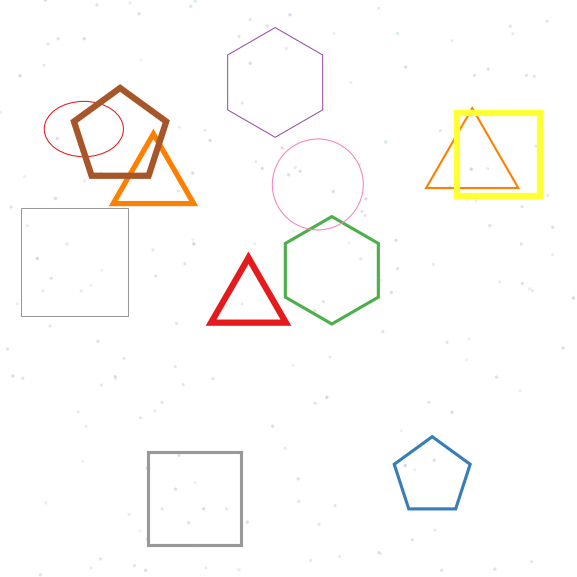[{"shape": "oval", "thickness": 0.5, "radius": 0.34, "center": [0.145, 0.776]}, {"shape": "triangle", "thickness": 3, "radius": 0.37, "center": [0.43, 0.478]}, {"shape": "pentagon", "thickness": 1.5, "radius": 0.35, "center": [0.748, 0.174]}, {"shape": "hexagon", "thickness": 1.5, "radius": 0.46, "center": [0.575, 0.531]}, {"shape": "hexagon", "thickness": 0.5, "radius": 0.47, "center": [0.476, 0.856]}, {"shape": "triangle", "thickness": 1, "radius": 0.46, "center": [0.818, 0.72]}, {"shape": "triangle", "thickness": 2.5, "radius": 0.4, "center": [0.266, 0.687]}, {"shape": "square", "thickness": 3, "radius": 0.36, "center": [0.863, 0.732]}, {"shape": "pentagon", "thickness": 3, "radius": 0.42, "center": [0.208, 0.763]}, {"shape": "circle", "thickness": 0.5, "radius": 0.39, "center": [0.55, 0.68]}, {"shape": "square", "thickness": 0.5, "radius": 0.46, "center": [0.129, 0.545]}, {"shape": "square", "thickness": 1.5, "radius": 0.4, "center": [0.337, 0.136]}]